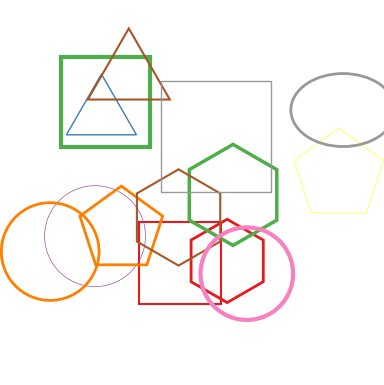[{"shape": "hexagon", "thickness": 2, "radius": 0.54, "center": [0.59, 0.322]}, {"shape": "square", "thickness": 1.5, "radius": 0.54, "center": [0.467, 0.317]}, {"shape": "triangle", "thickness": 1, "radius": 0.53, "center": [0.263, 0.702]}, {"shape": "square", "thickness": 3, "radius": 0.58, "center": [0.274, 0.735]}, {"shape": "hexagon", "thickness": 2.5, "radius": 0.66, "center": [0.605, 0.494]}, {"shape": "circle", "thickness": 0.5, "radius": 0.66, "center": [0.247, 0.387]}, {"shape": "circle", "thickness": 2, "radius": 0.63, "center": [0.13, 0.347]}, {"shape": "pentagon", "thickness": 2, "radius": 0.57, "center": [0.315, 0.404]}, {"shape": "pentagon", "thickness": 0.5, "radius": 0.61, "center": [0.88, 0.545]}, {"shape": "hexagon", "thickness": 1.5, "radius": 0.62, "center": [0.464, 0.435]}, {"shape": "triangle", "thickness": 1.5, "radius": 0.62, "center": [0.335, 0.803]}, {"shape": "circle", "thickness": 3, "radius": 0.6, "center": [0.641, 0.289]}, {"shape": "oval", "thickness": 2, "radius": 0.68, "center": [0.891, 0.714]}, {"shape": "square", "thickness": 1, "radius": 0.72, "center": [0.561, 0.645]}]